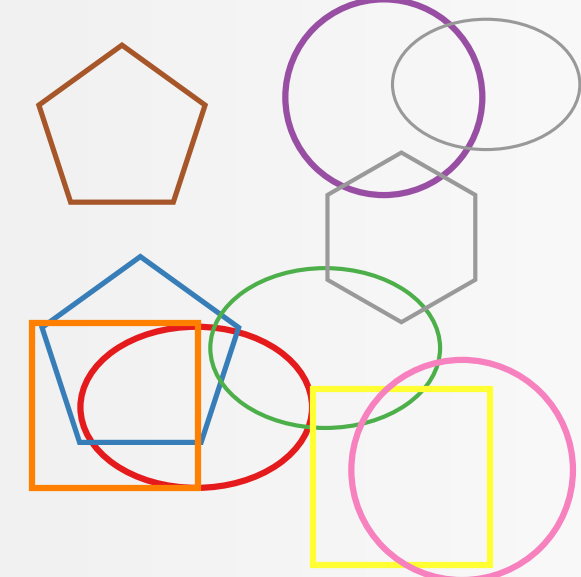[{"shape": "oval", "thickness": 3, "radius": 1.0, "center": [0.338, 0.294]}, {"shape": "pentagon", "thickness": 2.5, "radius": 0.89, "center": [0.241, 0.377]}, {"shape": "oval", "thickness": 2, "radius": 0.99, "center": [0.559, 0.396]}, {"shape": "circle", "thickness": 3, "radius": 0.85, "center": [0.66, 0.831]}, {"shape": "square", "thickness": 3, "radius": 0.71, "center": [0.198, 0.297]}, {"shape": "square", "thickness": 3, "radius": 0.76, "center": [0.691, 0.174]}, {"shape": "pentagon", "thickness": 2.5, "radius": 0.75, "center": [0.21, 0.771]}, {"shape": "circle", "thickness": 3, "radius": 0.95, "center": [0.795, 0.185]}, {"shape": "oval", "thickness": 1.5, "radius": 0.81, "center": [0.836, 0.853]}, {"shape": "hexagon", "thickness": 2, "radius": 0.73, "center": [0.691, 0.588]}]